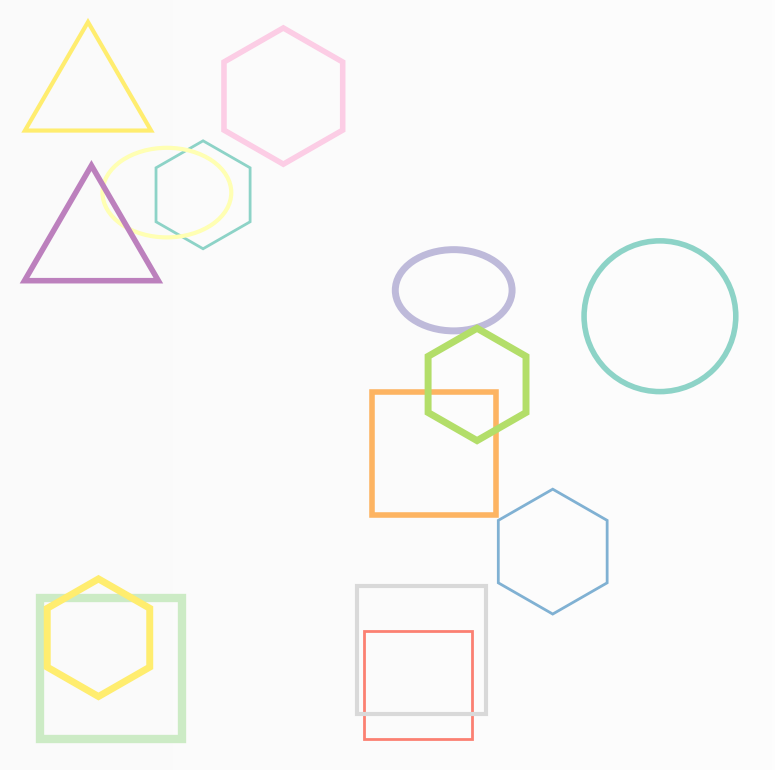[{"shape": "circle", "thickness": 2, "radius": 0.49, "center": [0.852, 0.589]}, {"shape": "hexagon", "thickness": 1, "radius": 0.35, "center": [0.262, 0.747]}, {"shape": "oval", "thickness": 1.5, "radius": 0.42, "center": [0.215, 0.75]}, {"shape": "oval", "thickness": 2.5, "radius": 0.38, "center": [0.585, 0.623]}, {"shape": "square", "thickness": 1, "radius": 0.35, "center": [0.539, 0.11]}, {"shape": "hexagon", "thickness": 1, "radius": 0.41, "center": [0.713, 0.284]}, {"shape": "square", "thickness": 2, "radius": 0.4, "center": [0.56, 0.411]}, {"shape": "hexagon", "thickness": 2.5, "radius": 0.36, "center": [0.616, 0.501]}, {"shape": "hexagon", "thickness": 2, "radius": 0.44, "center": [0.366, 0.875]}, {"shape": "square", "thickness": 1.5, "radius": 0.42, "center": [0.543, 0.155]}, {"shape": "triangle", "thickness": 2, "radius": 0.5, "center": [0.118, 0.685]}, {"shape": "square", "thickness": 3, "radius": 0.46, "center": [0.143, 0.132]}, {"shape": "triangle", "thickness": 1.5, "radius": 0.47, "center": [0.114, 0.877]}, {"shape": "hexagon", "thickness": 2.5, "radius": 0.38, "center": [0.127, 0.172]}]